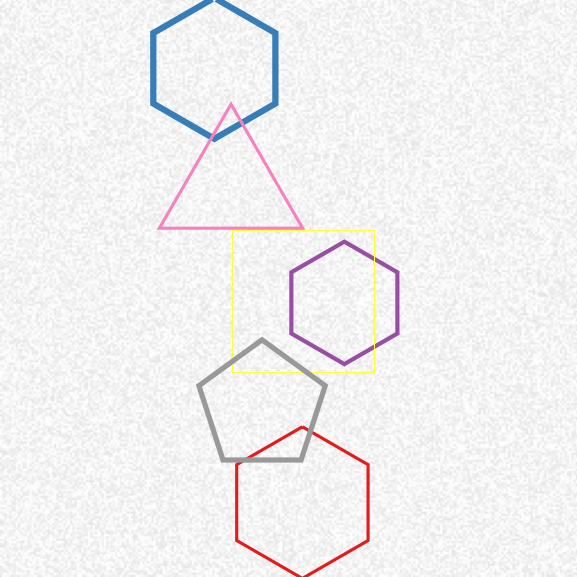[{"shape": "hexagon", "thickness": 1.5, "radius": 0.66, "center": [0.524, 0.129]}, {"shape": "hexagon", "thickness": 3, "radius": 0.61, "center": [0.371, 0.881]}, {"shape": "hexagon", "thickness": 2, "radius": 0.53, "center": [0.596, 0.475]}, {"shape": "square", "thickness": 0.5, "radius": 0.61, "center": [0.525, 0.478]}, {"shape": "triangle", "thickness": 1.5, "radius": 0.72, "center": [0.4, 0.676]}, {"shape": "pentagon", "thickness": 2.5, "radius": 0.58, "center": [0.454, 0.296]}]